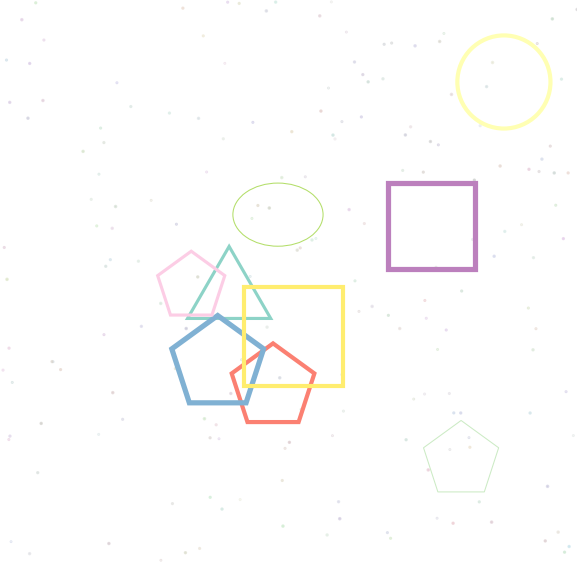[{"shape": "triangle", "thickness": 1.5, "radius": 0.42, "center": [0.397, 0.489]}, {"shape": "circle", "thickness": 2, "radius": 0.4, "center": [0.873, 0.857]}, {"shape": "pentagon", "thickness": 2, "radius": 0.38, "center": [0.473, 0.329]}, {"shape": "pentagon", "thickness": 2.5, "radius": 0.42, "center": [0.377, 0.369]}, {"shape": "oval", "thickness": 0.5, "radius": 0.39, "center": [0.481, 0.627]}, {"shape": "pentagon", "thickness": 1.5, "radius": 0.31, "center": [0.331, 0.503]}, {"shape": "square", "thickness": 2.5, "radius": 0.37, "center": [0.747, 0.608]}, {"shape": "pentagon", "thickness": 0.5, "radius": 0.34, "center": [0.798, 0.203]}, {"shape": "square", "thickness": 2, "radius": 0.43, "center": [0.508, 0.416]}]